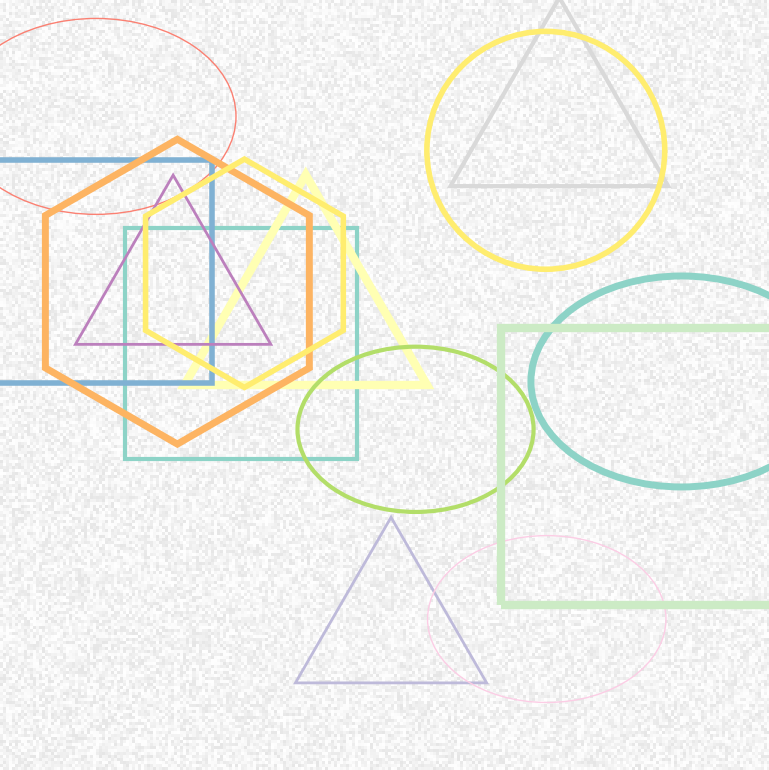[{"shape": "square", "thickness": 1.5, "radius": 0.75, "center": [0.313, 0.554]}, {"shape": "oval", "thickness": 2.5, "radius": 0.98, "center": [0.885, 0.505]}, {"shape": "triangle", "thickness": 3, "radius": 0.91, "center": [0.397, 0.591]}, {"shape": "triangle", "thickness": 1, "radius": 0.72, "center": [0.508, 0.185]}, {"shape": "oval", "thickness": 0.5, "radius": 0.91, "center": [0.125, 0.849]}, {"shape": "square", "thickness": 2, "radius": 0.72, "center": [0.13, 0.648]}, {"shape": "hexagon", "thickness": 2.5, "radius": 0.99, "center": [0.23, 0.621]}, {"shape": "oval", "thickness": 1.5, "radius": 0.77, "center": [0.54, 0.442]}, {"shape": "oval", "thickness": 0.5, "radius": 0.77, "center": [0.71, 0.196]}, {"shape": "triangle", "thickness": 1.5, "radius": 0.82, "center": [0.726, 0.84]}, {"shape": "triangle", "thickness": 1, "radius": 0.73, "center": [0.225, 0.626]}, {"shape": "square", "thickness": 3, "radius": 0.9, "center": [0.83, 0.394]}, {"shape": "hexagon", "thickness": 2, "radius": 0.74, "center": [0.317, 0.645]}, {"shape": "circle", "thickness": 2, "radius": 0.77, "center": [0.709, 0.805]}]